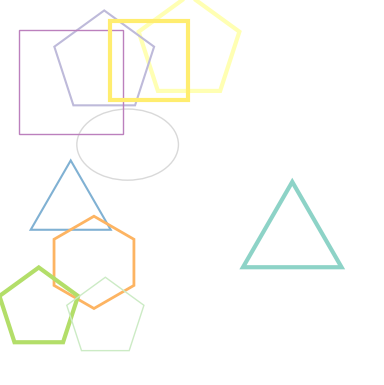[{"shape": "triangle", "thickness": 3, "radius": 0.74, "center": [0.759, 0.38]}, {"shape": "pentagon", "thickness": 3, "radius": 0.69, "center": [0.491, 0.875]}, {"shape": "pentagon", "thickness": 1.5, "radius": 0.68, "center": [0.271, 0.837]}, {"shape": "triangle", "thickness": 1.5, "radius": 0.6, "center": [0.184, 0.463]}, {"shape": "hexagon", "thickness": 2, "radius": 0.6, "center": [0.244, 0.319]}, {"shape": "pentagon", "thickness": 3, "radius": 0.54, "center": [0.101, 0.198]}, {"shape": "oval", "thickness": 1, "radius": 0.66, "center": [0.332, 0.624]}, {"shape": "square", "thickness": 1, "radius": 0.68, "center": [0.183, 0.788]}, {"shape": "pentagon", "thickness": 1, "radius": 0.53, "center": [0.274, 0.174]}, {"shape": "square", "thickness": 3, "radius": 0.51, "center": [0.387, 0.842]}]